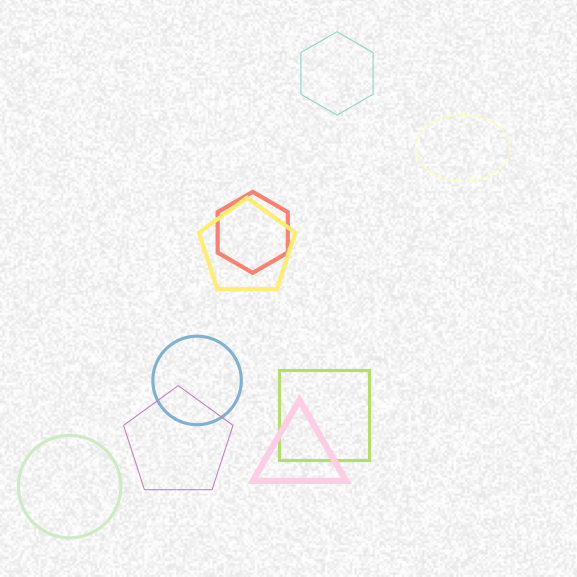[{"shape": "hexagon", "thickness": 0.5, "radius": 0.36, "center": [0.584, 0.872]}, {"shape": "oval", "thickness": 0.5, "radius": 0.41, "center": [0.801, 0.743]}, {"shape": "hexagon", "thickness": 2, "radius": 0.35, "center": [0.438, 0.597]}, {"shape": "circle", "thickness": 1.5, "radius": 0.38, "center": [0.341, 0.34]}, {"shape": "square", "thickness": 1.5, "radius": 0.39, "center": [0.561, 0.281]}, {"shape": "triangle", "thickness": 3, "radius": 0.47, "center": [0.519, 0.213]}, {"shape": "pentagon", "thickness": 0.5, "radius": 0.5, "center": [0.309, 0.232]}, {"shape": "circle", "thickness": 1.5, "radius": 0.44, "center": [0.121, 0.157]}, {"shape": "pentagon", "thickness": 2, "radius": 0.44, "center": [0.428, 0.569]}]